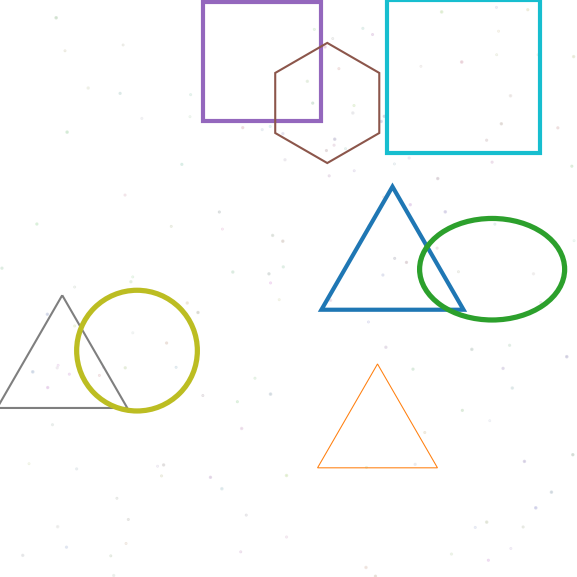[{"shape": "triangle", "thickness": 2, "radius": 0.71, "center": [0.68, 0.534]}, {"shape": "triangle", "thickness": 0.5, "radius": 0.6, "center": [0.654, 0.249]}, {"shape": "oval", "thickness": 2.5, "radius": 0.63, "center": [0.852, 0.533]}, {"shape": "square", "thickness": 2, "radius": 0.51, "center": [0.453, 0.893]}, {"shape": "hexagon", "thickness": 1, "radius": 0.52, "center": [0.567, 0.821]}, {"shape": "triangle", "thickness": 1, "radius": 0.65, "center": [0.108, 0.358]}, {"shape": "circle", "thickness": 2.5, "radius": 0.52, "center": [0.237, 0.392]}, {"shape": "square", "thickness": 2, "radius": 0.66, "center": [0.803, 0.866]}]